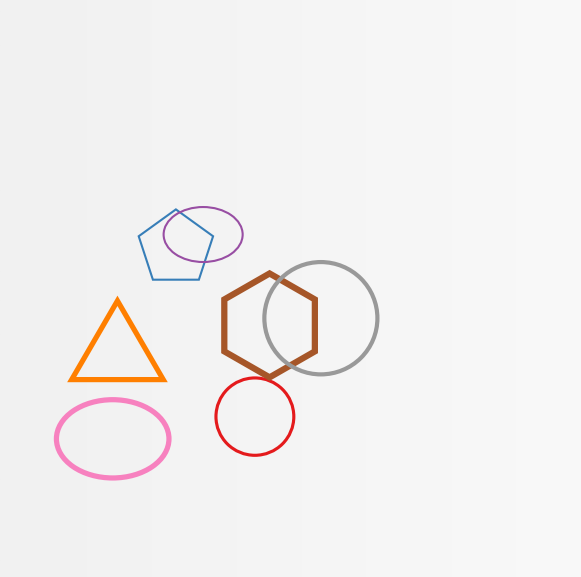[{"shape": "circle", "thickness": 1.5, "radius": 0.33, "center": [0.439, 0.278]}, {"shape": "pentagon", "thickness": 1, "radius": 0.34, "center": [0.303, 0.569]}, {"shape": "oval", "thickness": 1, "radius": 0.34, "center": [0.349, 0.593]}, {"shape": "triangle", "thickness": 2.5, "radius": 0.45, "center": [0.202, 0.387]}, {"shape": "hexagon", "thickness": 3, "radius": 0.45, "center": [0.464, 0.436]}, {"shape": "oval", "thickness": 2.5, "radius": 0.48, "center": [0.194, 0.239]}, {"shape": "circle", "thickness": 2, "radius": 0.49, "center": [0.552, 0.448]}]